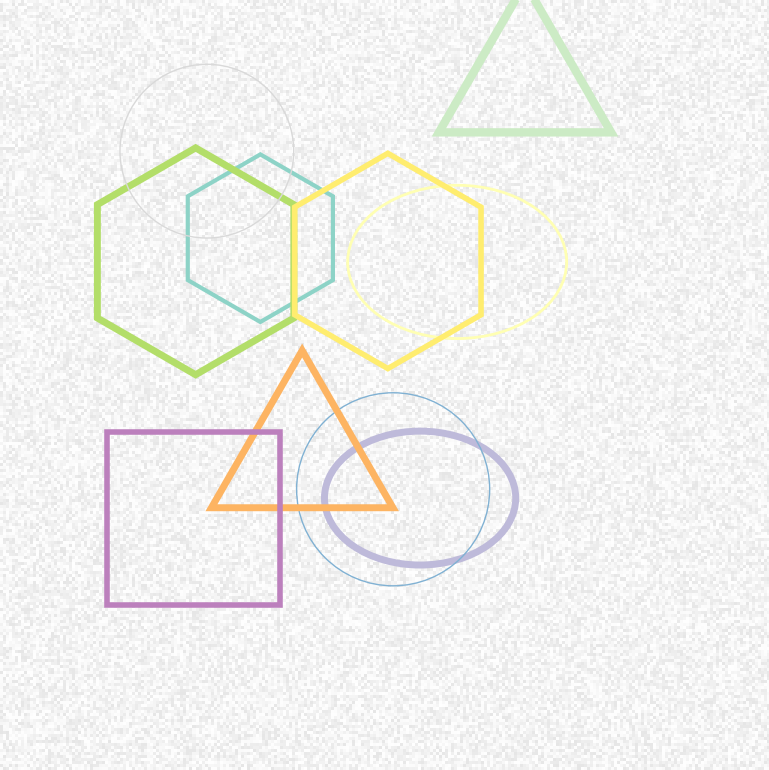[{"shape": "hexagon", "thickness": 1.5, "radius": 0.54, "center": [0.338, 0.691]}, {"shape": "oval", "thickness": 1, "radius": 0.71, "center": [0.594, 0.66]}, {"shape": "oval", "thickness": 2.5, "radius": 0.62, "center": [0.546, 0.353]}, {"shape": "circle", "thickness": 0.5, "radius": 0.63, "center": [0.511, 0.365]}, {"shape": "triangle", "thickness": 2.5, "radius": 0.68, "center": [0.392, 0.409]}, {"shape": "hexagon", "thickness": 2.5, "radius": 0.74, "center": [0.254, 0.661]}, {"shape": "circle", "thickness": 0.5, "radius": 0.56, "center": [0.269, 0.804]}, {"shape": "square", "thickness": 2, "radius": 0.56, "center": [0.251, 0.326]}, {"shape": "triangle", "thickness": 3, "radius": 0.65, "center": [0.682, 0.893]}, {"shape": "hexagon", "thickness": 2, "radius": 0.7, "center": [0.504, 0.661]}]